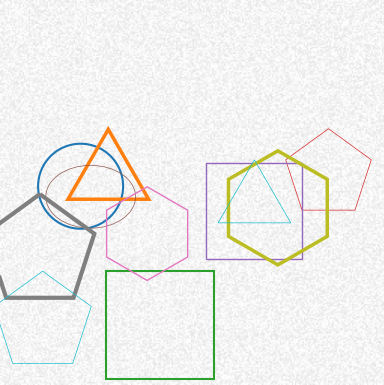[{"shape": "circle", "thickness": 1.5, "radius": 0.55, "center": [0.209, 0.516]}, {"shape": "triangle", "thickness": 2.5, "radius": 0.6, "center": [0.281, 0.543]}, {"shape": "square", "thickness": 1.5, "radius": 0.7, "center": [0.416, 0.156]}, {"shape": "pentagon", "thickness": 0.5, "radius": 0.58, "center": [0.853, 0.549]}, {"shape": "square", "thickness": 1, "radius": 0.62, "center": [0.66, 0.453]}, {"shape": "oval", "thickness": 0.5, "radius": 0.58, "center": [0.236, 0.489]}, {"shape": "hexagon", "thickness": 1, "radius": 0.61, "center": [0.382, 0.393]}, {"shape": "pentagon", "thickness": 3, "radius": 0.74, "center": [0.104, 0.347]}, {"shape": "hexagon", "thickness": 2.5, "radius": 0.74, "center": [0.722, 0.46]}, {"shape": "triangle", "thickness": 0.5, "radius": 0.55, "center": [0.661, 0.476]}, {"shape": "pentagon", "thickness": 0.5, "radius": 0.66, "center": [0.111, 0.163]}]